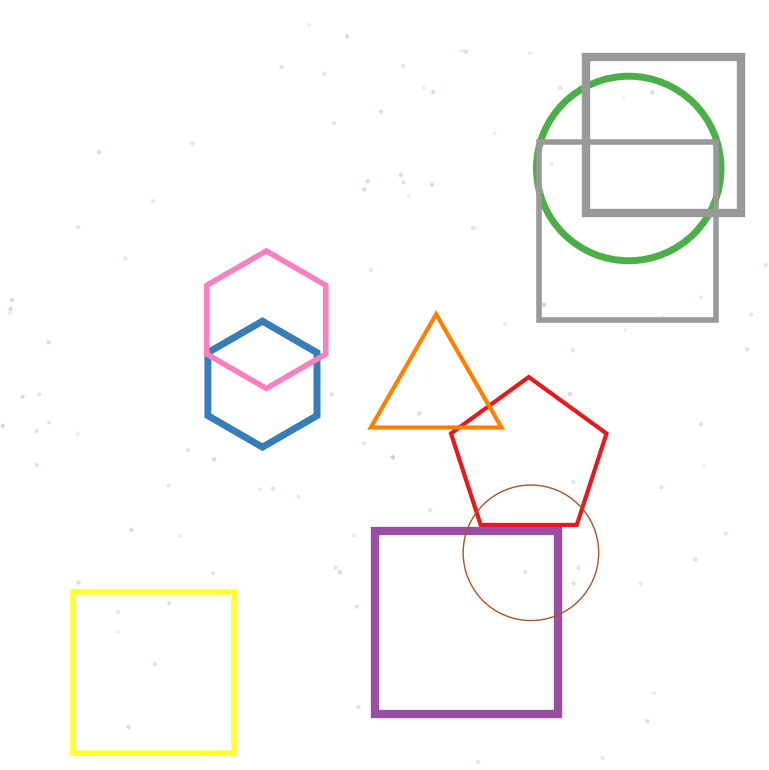[{"shape": "pentagon", "thickness": 1.5, "radius": 0.53, "center": [0.687, 0.404]}, {"shape": "hexagon", "thickness": 2.5, "radius": 0.41, "center": [0.341, 0.501]}, {"shape": "circle", "thickness": 2.5, "radius": 0.6, "center": [0.817, 0.781]}, {"shape": "square", "thickness": 3, "radius": 0.6, "center": [0.606, 0.192]}, {"shape": "triangle", "thickness": 1.5, "radius": 0.49, "center": [0.566, 0.494]}, {"shape": "square", "thickness": 2, "radius": 0.52, "center": [0.199, 0.126]}, {"shape": "circle", "thickness": 0.5, "radius": 0.44, "center": [0.69, 0.282]}, {"shape": "hexagon", "thickness": 2, "radius": 0.45, "center": [0.346, 0.585]}, {"shape": "square", "thickness": 2, "radius": 0.58, "center": [0.815, 0.7]}, {"shape": "square", "thickness": 3, "radius": 0.5, "center": [0.862, 0.825]}]